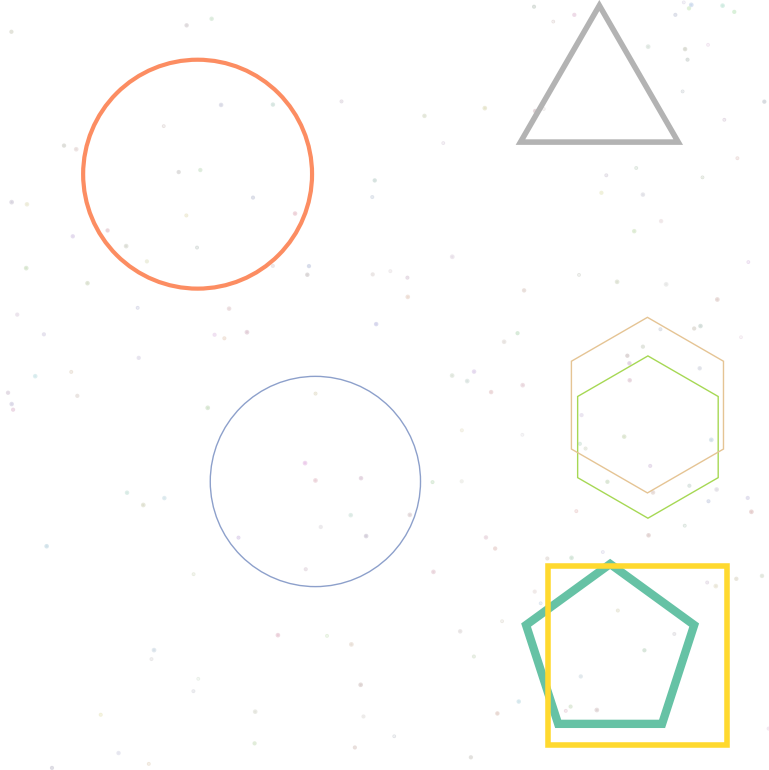[{"shape": "pentagon", "thickness": 3, "radius": 0.57, "center": [0.792, 0.153]}, {"shape": "circle", "thickness": 1.5, "radius": 0.74, "center": [0.257, 0.774]}, {"shape": "circle", "thickness": 0.5, "radius": 0.68, "center": [0.41, 0.375]}, {"shape": "hexagon", "thickness": 0.5, "radius": 0.53, "center": [0.841, 0.432]}, {"shape": "square", "thickness": 2, "radius": 0.58, "center": [0.828, 0.149]}, {"shape": "hexagon", "thickness": 0.5, "radius": 0.57, "center": [0.841, 0.474]}, {"shape": "triangle", "thickness": 2, "radius": 0.59, "center": [0.778, 0.875]}]